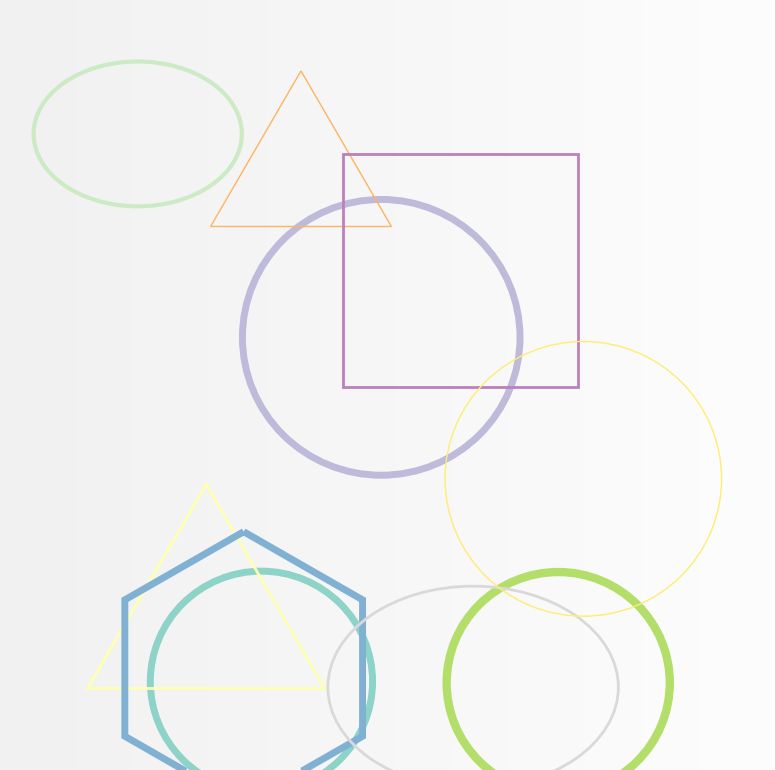[{"shape": "circle", "thickness": 2.5, "radius": 0.72, "center": [0.337, 0.115]}, {"shape": "triangle", "thickness": 1, "radius": 0.88, "center": [0.266, 0.194]}, {"shape": "circle", "thickness": 2.5, "radius": 0.9, "center": [0.492, 0.562]}, {"shape": "hexagon", "thickness": 2.5, "radius": 0.89, "center": [0.314, 0.132]}, {"shape": "triangle", "thickness": 0.5, "radius": 0.67, "center": [0.388, 0.773]}, {"shape": "circle", "thickness": 3, "radius": 0.72, "center": [0.72, 0.113]}, {"shape": "oval", "thickness": 1, "radius": 0.94, "center": [0.61, 0.108]}, {"shape": "square", "thickness": 1, "radius": 0.76, "center": [0.594, 0.649]}, {"shape": "oval", "thickness": 1.5, "radius": 0.67, "center": [0.178, 0.826]}, {"shape": "circle", "thickness": 0.5, "radius": 0.89, "center": [0.753, 0.378]}]